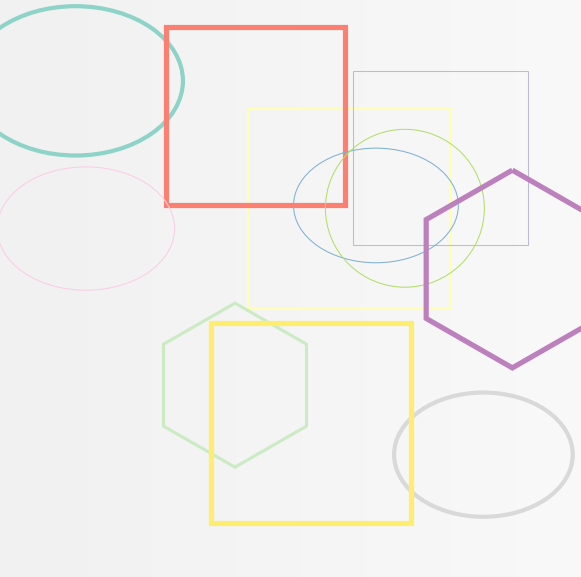[{"shape": "oval", "thickness": 2, "radius": 0.92, "center": [0.13, 0.859]}, {"shape": "square", "thickness": 1, "radius": 0.87, "center": [0.601, 0.638]}, {"shape": "square", "thickness": 0.5, "radius": 0.75, "center": [0.758, 0.726]}, {"shape": "square", "thickness": 2.5, "radius": 0.77, "center": [0.439, 0.798]}, {"shape": "oval", "thickness": 0.5, "radius": 0.71, "center": [0.647, 0.643]}, {"shape": "circle", "thickness": 0.5, "radius": 0.68, "center": [0.697, 0.638]}, {"shape": "oval", "thickness": 0.5, "radius": 0.76, "center": [0.148, 0.603]}, {"shape": "oval", "thickness": 2, "radius": 0.77, "center": [0.832, 0.212]}, {"shape": "hexagon", "thickness": 2.5, "radius": 0.86, "center": [0.881, 0.533]}, {"shape": "hexagon", "thickness": 1.5, "radius": 0.71, "center": [0.404, 0.332]}, {"shape": "square", "thickness": 2.5, "radius": 0.86, "center": [0.535, 0.267]}]